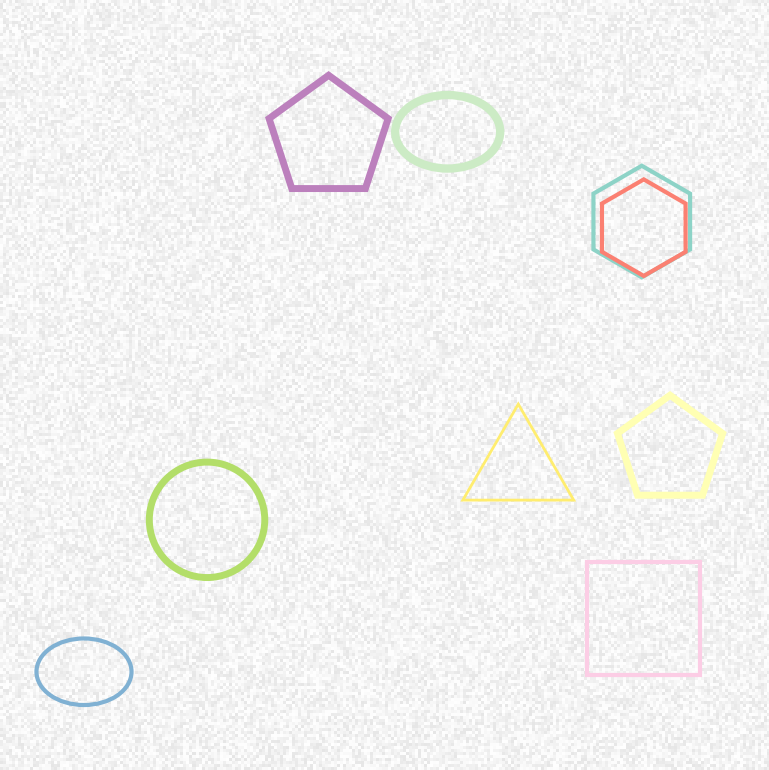[{"shape": "hexagon", "thickness": 1.5, "radius": 0.36, "center": [0.833, 0.712]}, {"shape": "pentagon", "thickness": 2.5, "radius": 0.36, "center": [0.87, 0.415]}, {"shape": "hexagon", "thickness": 1.5, "radius": 0.31, "center": [0.836, 0.704]}, {"shape": "oval", "thickness": 1.5, "radius": 0.31, "center": [0.109, 0.128]}, {"shape": "circle", "thickness": 2.5, "radius": 0.37, "center": [0.269, 0.325]}, {"shape": "square", "thickness": 1.5, "radius": 0.37, "center": [0.836, 0.197]}, {"shape": "pentagon", "thickness": 2.5, "radius": 0.41, "center": [0.427, 0.821]}, {"shape": "oval", "thickness": 3, "radius": 0.34, "center": [0.581, 0.829]}, {"shape": "triangle", "thickness": 1, "radius": 0.42, "center": [0.673, 0.392]}]